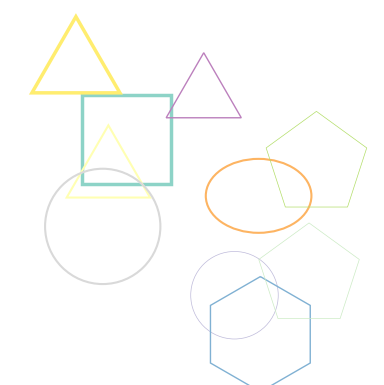[{"shape": "square", "thickness": 2.5, "radius": 0.58, "center": [0.329, 0.637]}, {"shape": "triangle", "thickness": 1.5, "radius": 0.63, "center": [0.281, 0.549]}, {"shape": "circle", "thickness": 0.5, "radius": 0.57, "center": [0.609, 0.233]}, {"shape": "hexagon", "thickness": 1, "radius": 0.75, "center": [0.676, 0.132]}, {"shape": "oval", "thickness": 1.5, "radius": 0.69, "center": [0.672, 0.491]}, {"shape": "pentagon", "thickness": 0.5, "radius": 0.69, "center": [0.822, 0.573]}, {"shape": "circle", "thickness": 1.5, "radius": 0.75, "center": [0.267, 0.412]}, {"shape": "triangle", "thickness": 1, "radius": 0.56, "center": [0.529, 0.75]}, {"shape": "pentagon", "thickness": 0.5, "radius": 0.69, "center": [0.803, 0.284]}, {"shape": "triangle", "thickness": 2.5, "radius": 0.66, "center": [0.197, 0.825]}]